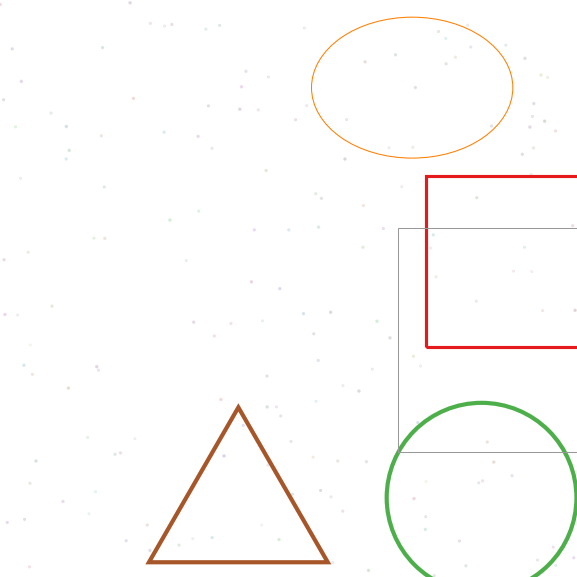[{"shape": "square", "thickness": 1.5, "radius": 0.74, "center": [0.886, 0.546]}, {"shape": "circle", "thickness": 2, "radius": 0.82, "center": [0.834, 0.137]}, {"shape": "oval", "thickness": 0.5, "radius": 0.87, "center": [0.714, 0.847]}, {"shape": "triangle", "thickness": 2, "radius": 0.89, "center": [0.413, 0.115]}, {"shape": "square", "thickness": 0.5, "radius": 0.97, "center": [0.883, 0.41]}]